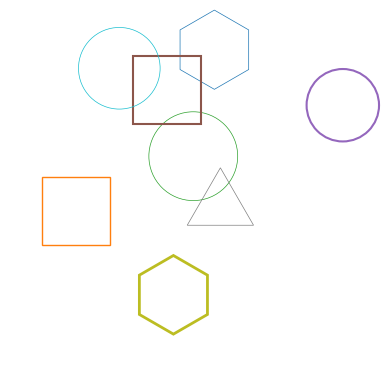[{"shape": "hexagon", "thickness": 0.5, "radius": 0.51, "center": [0.557, 0.871]}, {"shape": "square", "thickness": 1, "radius": 0.44, "center": [0.198, 0.452]}, {"shape": "circle", "thickness": 0.5, "radius": 0.58, "center": [0.502, 0.594]}, {"shape": "circle", "thickness": 1.5, "radius": 0.47, "center": [0.89, 0.727]}, {"shape": "square", "thickness": 1.5, "radius": 0.44, "center": [0.434, 0.766]}, {"shape": "triangle", "thickness": 0.5, "radius": 0.5, "center": [0.572, 0.465]}, {"shape": "hexagon", "thickness": 2, "radius": 0.51, "center": [0.45, 0.234]}, {"shape": "circle", "thickness": 0.5, "radius": 0.53, "center": [0.31, 0.823]}]